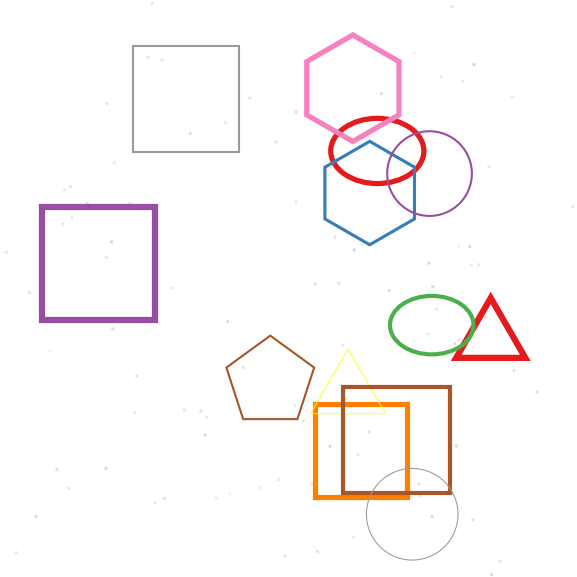[{"shape": "triangle", "thickness": 3, "radius": 0.35, "center": [0.85, 0.414]}, {"shape": "oval", "thickness": 2.5, "radius": 0.4, "center": [0.653, 0.738]}, {"shape": "hexagon", "thickness": 1.5, "radius": 0.45, "center": [0.64, 0.665]}, {"shape": "oval", "thickness": 2, "radius": 0.36, "center": [0.748, 0.436]}, {"shape": "circle", "thickness": 1, "radius": 0.37, "center": [0.744, 0.699]}, {"shape": "square", "thickness": 3, "radius": 0.49, "center": [0.17, 0.543]}, {"shape": "square", "thickness": 2.5, "radius": 0.4, "center": [0.626, 0.219]}, {"shape": "triangle", "thickness": 0.5, "radius": 0.37, "center": [0.603, 0.32]}, {"shape": "square", "thickness": 2, "radius": 0.46, "center": [0.687, 0.238]}, {"shape": "pentagon", "thickness": 1, "radius": 0.4, "center": [0.468, 0.338]}, {"shape": "hexagon", "thickness": 2.5, "radius": 0.46, "center": [0.611, 0.846]}, {"shape": "circle", "thickness": 0.5, "radius": 0.4, "center": [0.714, 0.109]}, {"shape": "square", "thickness": 1, "radius": 0.46, "center": [0.322, 0.827]}]